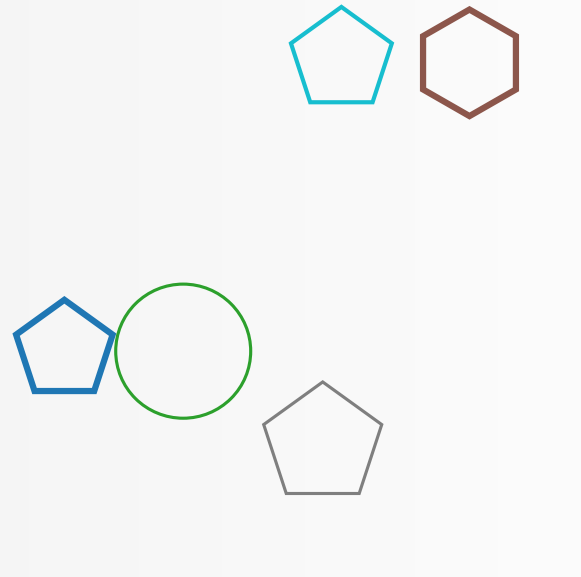[{"shape": "pentagon", "thickness": 3, "radius": 0.44, "center": [0.111, 0.393]}, {"shape": "circle", "thickness": 1.5, "radius": 0.58, "center": [0.315, 0.391]}, {"shape": "hexagon", "thickness": 3, "radius": 0.46, "center": [0.808, 0.89]}, {"shape": "pentagon", "thickness": 1.5, "radius": 0.53, "center": [0.555, 0.231]}, {"shape": "pentagon", "thickness": 2, "radius": 0.46, "center": [0.587, 0.896]}]